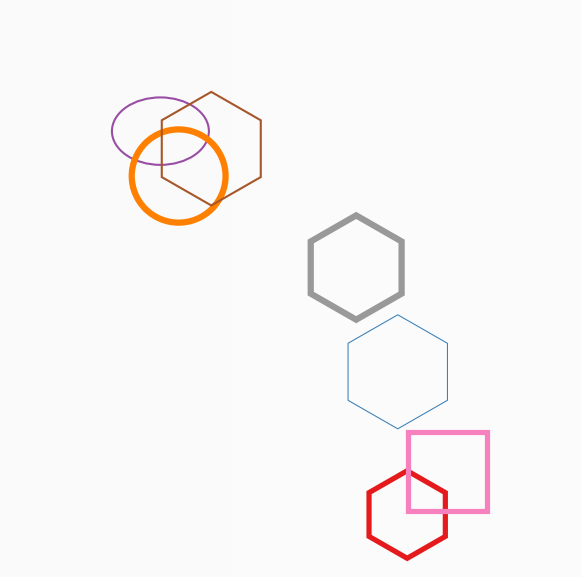[{"shape": "hexagon", "thickness": 2.5, "radius": 0.38, "center": [0.701, 0.108]}, {"shape": "hexagon", "thickness": 0.5, "radius": 0.49, "center": [0.684, 0.355]}, {"shape": "oval", "thickness": 1, "radius": 0.42, "center": [0.276, 0.772]}, {"shape": "circle", "thickness": 3, "radius": 0.4, "center": [0.307, 0.694]}, {"shape": "hexagon", "thickness": 1, "radius": 0.49, "center": [0.363, 0.742]}, {"shape": "square", "thickness": 2.5, "radius": 0.34, "center": [0.77, 0.183]}, {"shape": "hexagon", "thickness": 3, "radius": 0.45, "center": [0.613, 0.536]}]